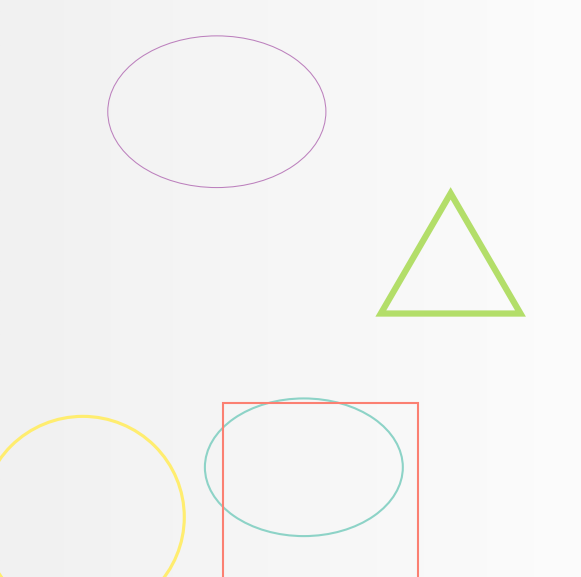[{"shape": "oval", "thickness": 1, "radius": 0.85, "center": [0.523, 0.19]}, {"shape": "square", "thickness": 1, "radius": 0.84, "center": [0.551, 0.133]}, {"shape": "triangle", "thickness": 3, "radius": 0.69, "center": [0.775, 0.526]}, {"shape": "oval", "thickness": 0.5, "radius": 0.94, "center": [0.373, 0.806]}, {"shape": "circle", "thickness": 1.5, "radius": 0.87, "center": [0.143, 0.104]}]